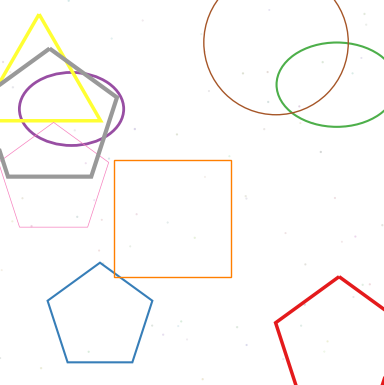[{"shape": "pentagon", "thickness": 2.5, "radius": 0.87, "center": [0.881, 0.108]}, {"shape": "pentagon", "thickness": 1.5, "radius": 0.72, "center": [0.26, 0.175]}, {"shape": "oval", "thickness": 1.5, "radius": 0.78, "center": [0.875, 0.78]}, {"shape": "oval", "thickness": 2, "radius": 0.68, "center": [0.186, 0.717]}, {"shape": "square", "thickness": 1, "radius": 0.76, "center": [0.448, 0.433]}, {"shape": "triangle", "thickness": 2.5, "radius": 0.92, "center": [0.101, 0.779]}, {"shape": "circle", "thickness": 1, "radius": 0.94, "center": [0.717, 0.89]}, {"shape": "pentagon", "thickness": 0.5, "radius": 0.75, "center": [0.139, 0.532]}, {"shape": "pentagon", "thickness": 3, "radius": 0.92, "center": [0.129, 0.69]}]